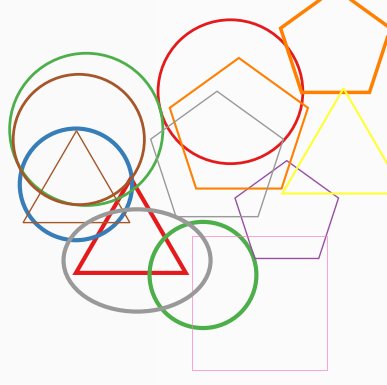[{"shape": "triangle", "thickness": 3, "radius": 0.82, "center": [0.338, 0.373]}, {"shape": "circle", "thickness": 2, "radius": 0.93, "center": [0.595, 0.762]}, {"shape": "circle", "thickness": 3, "radius": 0.72, "center": [0.196, 0.521]}, {"shape": "circle", "thickness": 3, "radius": 0.69, "center": [0.524, 0.286]}, {"shape": "circle", "thickness": 2, "radius": 0.99, "center": [0.223, 0.664]}, {"shape": "pentagon", "thickness": 1, "radius": 0.7, "center": [0.74, 0.442]}, {"shape": "pentagon", "thickness": 2.5, "radius": 0.75, "center": [0.866, 0.881]}, {"shape": "pentagon", "thickness": 1.5, "radius": 0.94, "center": [0.616, 0.662]}, {"shape": "triangle", "thickness": 1.5, "radius": 0.91, "center": [0.886, 0.588]}, {"shape": "circle", "thickness": 2, "radius": 0.85, "center": [0.203, 0.638]}, {"shape": "triangle", "thickness": 1, "radius": 0.8, "center": [0.197, 0.501]}, {"shape": "square", "thickness": 0.5, "radius": 0.87, "center": [0.67, 0.214]}, {"shape": "pentagon", "thickness": 1, "radius": 0.9, "center": [0.56, 0.583]}, {"shape": "oval", "thickness": 3, "radius": 0.95, "center": [0.354, 0.323]}]